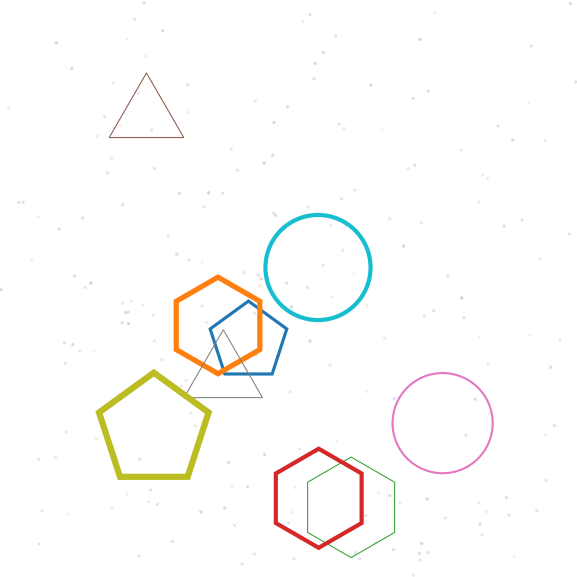[{"shape": "pentagon", "thickness": 1.5, "radius": 0.35, "center": [0.43, 0.408]}, {"shape": "hexagon", "thickness": 2.5, "radius": 0.42, "center": [0.378, 0.436]}, {"shape": "hexagon", "thickness": 0.5, "radius": 0.44, "center": [0.608, 0.121]}, {"shape": "hexagon", "thickness": 2, "radius": 0.43, "center": [0.552, 0.136]}, {"shape": "triangle", "thickness": 0.5, "radius": 0.37, "center": [0.254, 0.798]}, {"shape": "circle", "thickness": 1, "radius": 0.43, "center": [0.766, 0.266]}, {"shape": "triangle", "thickness": 0.5, "radius": 0.39, "center": [0.387, 0.35]}, {"shape": "pentagon", "thickness": 3, "radius": 0.5, "center": [0.266, 0.254]}, {"shape": "circle", "thickness": 2, "radius": 0.46, "center": [0.551, 0.536]}]